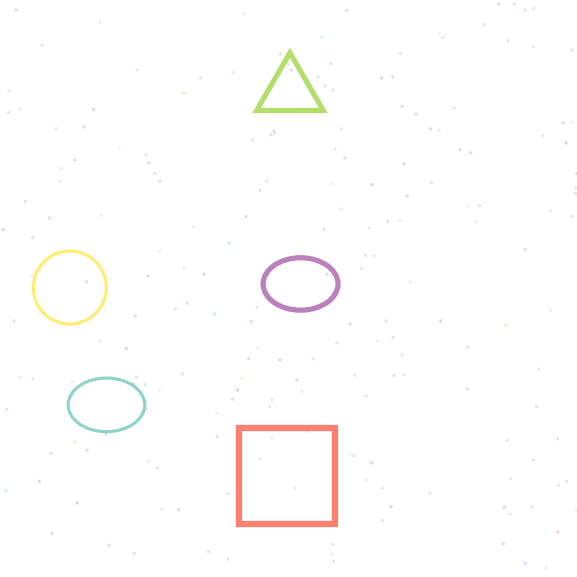[{"shape": "oval", "thickness": 1.5, "radius": 0.33, "center": [0.184, 0.298]}, {"shape": "square", "thickness": 3, "radius": 0.41, "center": [0.497, 0.175]}, {"shape": "triangle", "thickness": 2.5, "radius": 0.33, "center": [0.502, 0.841]}, {"shape": "oval", "thickness": 2.5, "radius": 0.32, "center": [0.52, 0.507]}, {"shape": "circle", "thickness": 1.5, "radius": 0.32, "center": [0.121, 0.501]}]